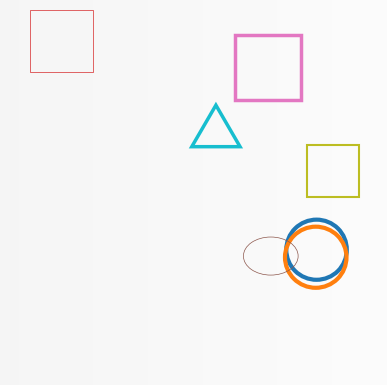[{"shape": "circle", "thickness": 3, "radius": 0.39, "center": [0.817, 0.351]}, {"shape": "circle", "thickness": 3, "radius": 0.4, "center": [0.815, 0.332]}, {"shape": "square", "thickness": 0.5, "radius": 0.4, "center": [0.158, 0.893]}, {"shape": "oval", "thickness": 0.5, "radius": 0.35, "center": [0.699, 0.335]}, {"shape": "square", "thickness": 2.5, "radius": 0.42, "center": [0.692, 0.825]}, {"shape": "square", "thickness": 1.5, "radius": 0.34, "center": [0.86, 0.556]}, {"shape": "triangle", "thickness": 2.5, "radius": 0.36, "center": [0.557, 0.655]}]